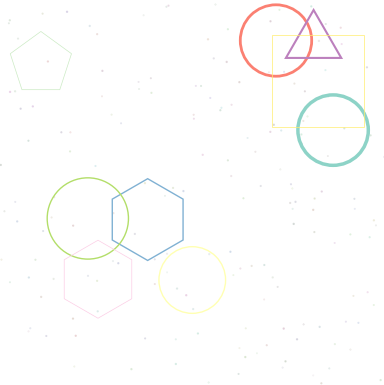[{"shape": "circle", "thickness": 2.5, "radius": 0.46, "center": [0.865, 0.662]}, {"shape": "circle", "thickness": 1, "radius": 0.43, "center": [0.499, 0.273]}, {"shape": "circle", "thickness": 2, "radius": 0.46, "center": [0.717, 0.895]}, {"shape": "hexagon", "thickness": 1, "radius": 0.53, "center": [0.384, 0.43]}, {"shape": "circle", "thickness": 1, "radius": 0.53, "center": [0.228, 0.433]}, {"shape": "hexagon", "thickness": 0.5, "radius": 0.51, "center": [0.255, 0.275]}, {"shape": "triangle", "thickness": 1.5, "radius": 0.41, "center": [0.815, 0.891]}, {"shape": "pentagon", "thickness": 0.5, "radius": 0.42, "center": [0.106, 0.835]}, {"shape": "square", "thickness": 0.5, "radius": 0.6, "center": [0.825, 0.79]}]